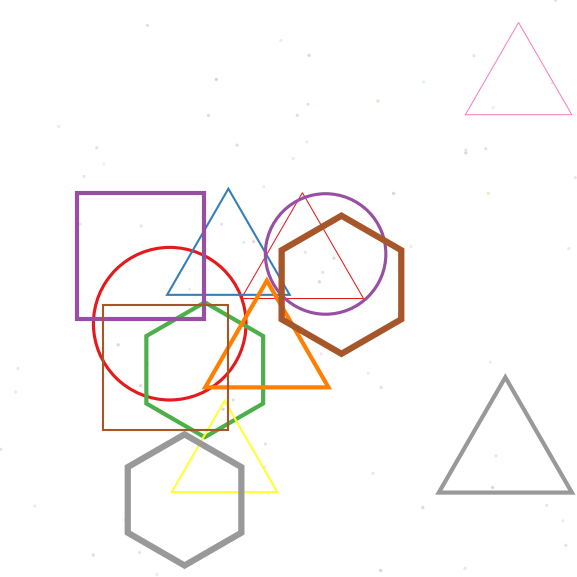[{"shape": "circle", "thickness": 1.5, "radius": 0.66, "center": [0.294, 0.439]}, {"shape": "triangle", "thickness": 0.5, "radius": 0.61, "center": [0.524, 0.543]}, {"shape": "triangle", "thickness": 1, "radius": 0.61, "center": [0.395, 0.55]}, {"shape": "hexagon", "thickness": 2, "radius": 0.58, "center": [0.355, 0.359]}, {"shape": "square", "thickness": 2, "radius": 0.55, "center": [0.243, 0.556]}, {"shape": "circle", "thickness": 1.5, "radius": 0.52, "center": [0.564, 0.559]}, {"shape": "triangle", "thickness": 2, "radius": 0.62, "center": [0.462, 0.39]}, {"shape": "triangle", "thickness": 1, "radius": 0.53, "center": [0.389, 0.2]}, {"shape": "square", "thickness": 1, "radius": 0.54, "center": [0.287, 0.363]}, {"shape": "hexagon", "thickness": 3, "radius": 0.6, "center": [0.591, 0.506]}, {"shape": "triangle", "thickness": 0.5, "radius": 0.53, "center": [0.898, 0.854]}, {"shape": "hexagon", "thickness": 3, "radius": 0.57, "center": [0.32, 0.133]}, {"shape": "triangle", "thickness": 2, "radius": 0.67, "center": [0.875, 0.213]}]